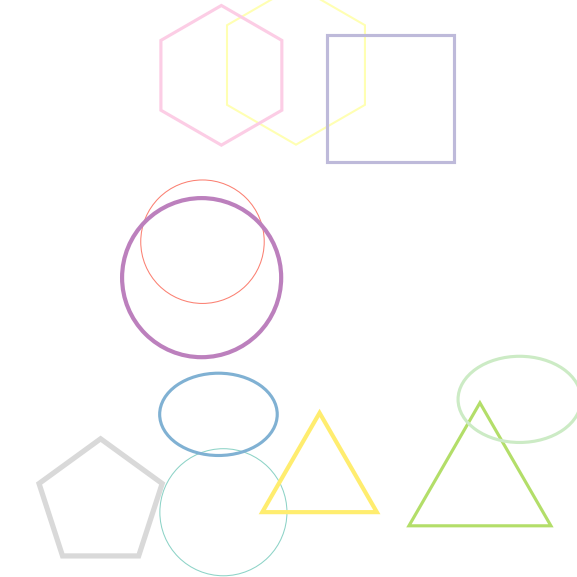[{"shape": "circle", "thickness": 0.5, "radius": 0.55, "center": [0.387, 0.112]}, {"shape": "hexagon", "thickness": 1, "radius": 0.69, "center": [0.513, 0.887]}, {"shape": "square", "thickness": 1.5, "radius": 0.55, "center": [0.676, 0.829]}, {"shape": "circle", "thickness": 0.5, "radius": 0.53, "center": [0.351, 0.581]}, {"shape": "oval", "thickness": 1.5, "radius": 0.51, "center": [0.378, 0.282]}, {"shape": "triangle", "thickness": 1.5, "radius": 0.71, "center": [0.831, 0.16]}, {"shape": "hexagon", "thickness": 1.5, "radius": 0.6, "center": [0.383, 0.869]}, {"shape": "pentagon", "thickness": 2.5, "radius": 0.56, "center": [0.174, 0.127]}, {"shape": "circle", "thickness": 2, "radius": 0.69, "center": [0.349, 0.518]}, {"shape": "oval", "thickness": 1.5, "radius": 0.53, "center": [0.9, 0.308]}, {"shape": "triangle", "thickness": 2, "radius": 0.57, "center": [0.553, 0.17]}]